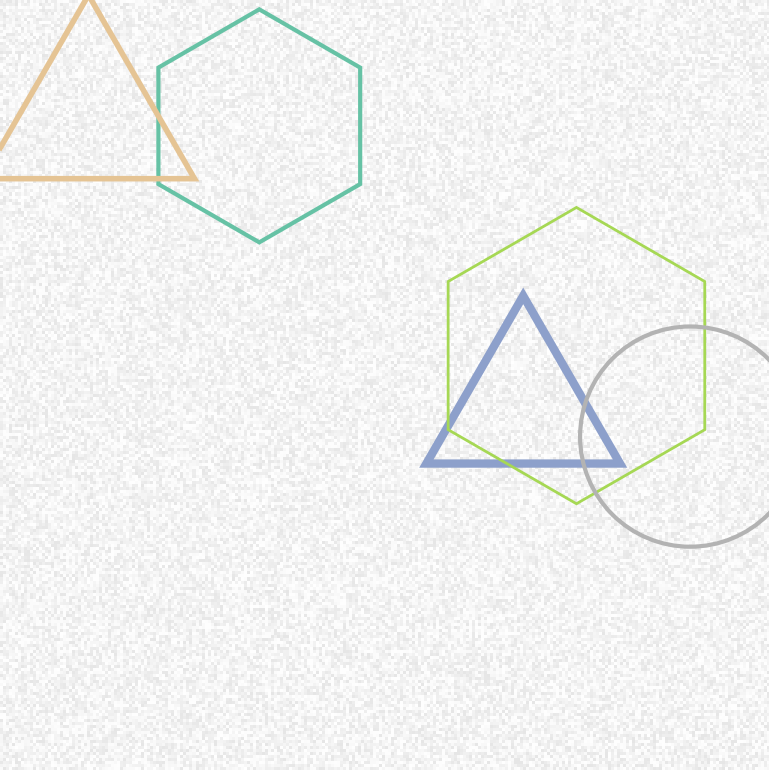[{"shape": "hexagon", "thickness": 1.5, "radius": 0.76, "center": [0.337, 0.837]}, {"shape": "triangle", "thickness": 3, "radius": 0.73, "center": [0.679, 0.471]}, {"shape": "hexagon", "thickness": 1, "radius": 0.96, "center": [0.749, 0.538]}, {"shape": "triangle", "thickness": 2, "radius": 0.79, "center": [0.115, 0.847]}, {"shape": "circle", "thickness": 1.5, "radius": 0.72, "center": [0.896, 0.433]}]